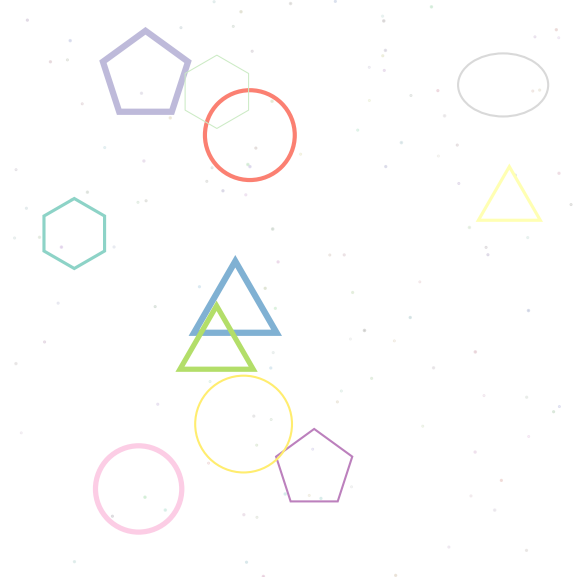[{"shape": "hexagon", "thickness": 1.5, "radius": 0.3, "center": [0.129, 0.595]}, {"shape": "triangle", "thickness": 1.5, "radius": 0.31, "center": [0.882, 0.649]}, {"shape": "pentagon", "thickness": 3, "radius": 0.39, "center": [0.252, 0.868]}, {"shape": "circle", "thickness": 2, "radius": 0.39, "center": [0.433, 0.765]}, {"shape": "triangle", "thickness": 3, "radius": 0.41, "center": [0.407, 0.464]}, {"shape": "triangle", "thickness": 2.5, "radius": 0.37, "center": [0.375, 0.396]}, {"shape": "circle", "thickness": 2.5, "radius": 0.37, "center": [0.24, 0.152]}, {"shape": "oval", "thickness": 1, "radius": 0.39, "center": [0.871, 0.852]}, {"shape": "pentagon", "thickness": 1, "radius": 0.35, "center": [0.544, 0.187]}, {"shape": "hexagon", "thickness": 0.5, "radius": 0.32, "center": [0.376, 0.84]}, {"shape": "circle", "thickness": 1, "radius": 0.42, "center": [0.422, 0.265]}]